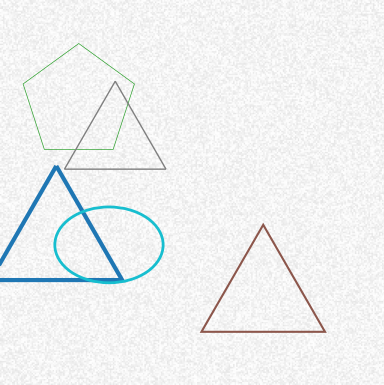[{"shape": "triangle", "thickness": 3, "radius": 0.99, "center": [0.146, 0.371]}, {"shape": "pentagon", "thickness": 0.5, "radius": 0.76, "center": [0.205, 0.735]}, {"shape": "triangle", "thickness": 1.5, "radius": 0.93, "center": [0.684, 0.231]}, {"shape": "triangle", "thickness": 1, "radius": 0.76, "center": [0.299, 0.637]}, {"shape": "oval", "thickness": 2, "radius": 0.7, "center": [0.283, 0.364]}]